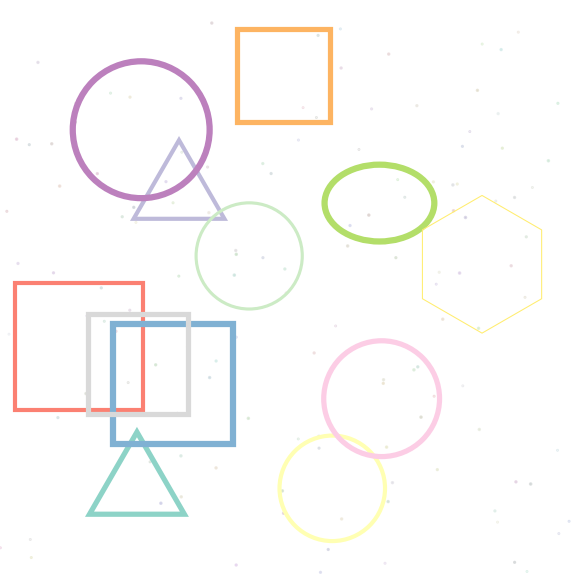[{"shape": "triangle", "thickness": 2.5, "radius": 0.47, "center": [0.237, 0.156]}, {"shape": "circle", "thickness": 2, "radius": 0.46, "center": [0.575, 0.154]}, {"shape": "triangle", "thickness": 2, "radius": 0.45, "center": [0.31, 0.666]}, {"shape": "square", "thickness": 2, "radius": 0.55, "center": [0.137, 0.399]}, {"shape": "square", "thickness": 3, "radius": 0.52, "center": [0.299, 0.334]}, {"shape": "square", "thickness": 2.5, "radius": 0.4, "center": [0.492, 0.868]}, {"shape": "oval", "thickness": 3, "radius": 0.48, "center": [0.657, 0.647]}, {"shape": "circle", "thickness": 2.5, "radius": 0.5, "center": [0.661, 0.309]}, {"shape": "square", "thickness": 2.5, "radius": 0.43, "center": [0.24, 0.369]}, {"shape": "circle", "thickness": 3, "radius": 0.59, "center": [0.244, 0.775]}, {"shape": "circle", "thickness": 1.5, "radius": 0.46, "center": [0.431, 0.556]}, {"shape": "hexagon", "thickness": 0.5, "radius": 0.6, "center": [0.835, 0.541]}]